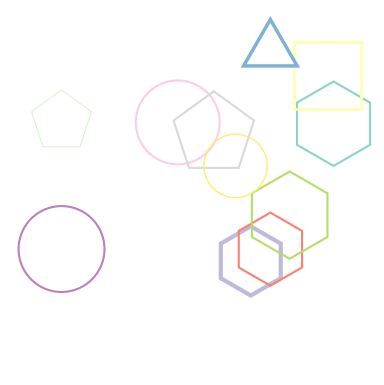[{"shape": "hexagon", "thickness": 1.5, "radius": 0.55, "center": [0.866, 0.679]}, {"shape": "square", "thickness": 2, "radius": 0.43, "center": [0.85, 0.804]}, {"shape": "hexagon", "thickness": 3, "radius": 0.45, "center": [0.651, 0.322]}, {"shape": "hexagon", "thickness": 1.5, "radius": 0.47, "center": [0.702, 0.353]}, {"shape": "triangle", "thickness": 2.5, "radius": 0.4, "center": [0.702, 0.869]}, {"shape": "hexagon", "thickness": 1.5, "radius": 0.57, "center": [0.752, 0.441]}, {"shape": "circle", "thickness": 1.5, "radius": 0.54, "center": [0.462, 0.682]}, {"shape": "pentagon", "thickness": 1.5, "radius": 0.55, "center": [0.555, 0.653]}, {"shape": "circle", "thickness": 1.5, "radius": 0.56, "center": [0.16, 0.353]}, {"shape": "pentagon", "thickness": 0.5, "radius": 0.41, "center": [0.16, 0.685]}, {"shape": "circle", "thickness": 1, "radius": 0.41, "center": [0.612, 0.569]}]